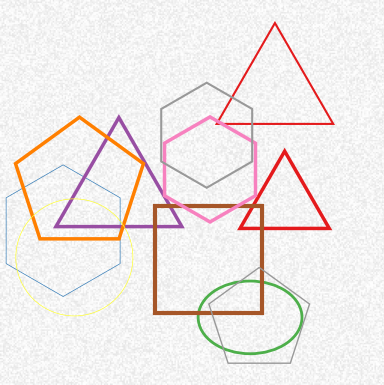[{"shape": "triangle", "thickness": 1.5, "radius": 0.87, "center": [0.714, 0.765]}, {"shape": "triangle", "thickness": 2.5, "radius": 0.67, "center": [0.739, 0.474]}, {"shape": "hexagon", "thickness": 0.5, "radius": 0.85, "center": [0.164, 0.401]}, {"shape": "oval", "thickness": 2, "radius": 0.67, "center": [0.65, 0.176]}, {"shape": "triangle", "thickness": 2.5, "radius": 0.94, "center": [0.309, 0.506]}, {"shape": "pentagon", "thickness": 2.5, "radius": 0.87, "center": [0.206, 0.521]}, {"shape": "circle", "thickness": 0.5, "radius": 0.76, "center": [0.193, 0.331]}, {"shape": "square", "thickness": 3, "radius": 0.7, "center": [0.541, 0.326]}, {"shape": "hexagon", "thickness": 2.5, "radius": 0.68, "center": [0.545, 0.56]}, {"shape": "hexagon", "thickness": 1.5, "radius": 0.68, "center": [0.537, 0.649]}, {"shape": "pentagon", "thickness": 1, "radius": 0.69, "center": [0.673, 0.168]}]